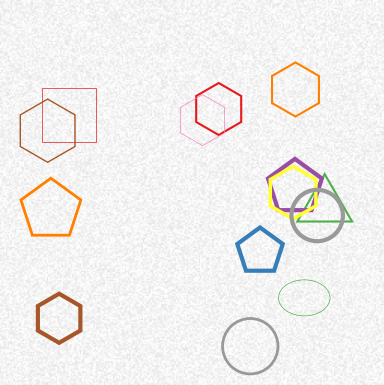[{"shape": "hexagon", "thickness": 1.5, "radius": 0.34, "center": [0.568, 0.717]}, {"shape": "square", "thickness": 0.5, "radius": 0.35, "center": [0.179, 0.701]}, {"shape": "pentagon", "thickness": 3, "radius": 0.31, "center": [0.675, 0.347]}, {"shape": "triangle", "thickness": 1.5, "radius": 0.41, "center": [0.843, 0.466]}, {"shape": "oval", "thickness": 0.5, "radius": 0.33, "center": [0.79, 0.226]}, {"shape": "pentagon", "thickness": 3, "radius": 0.37, "center": [0.766, 0.514]}, {"shape": "hexagon", "thickness": 1.5, "radius": 0.35, "center": [0.767, 0.768]}, {"shape": "pentagon", "thickness": 2, "radius": 0.41, "center": [0.132, 0.455]}, {"shape": "hexagon", "thickness": 2.5, "radius": 0.34, "center": [0.761, 0.5]}, {"shape": "hexagon", "thickness": 3, "radius": 0.32, "center": [0.154, 0.173]}, {"shape": "hexagon", "thickness": 1, "radius": 0.41, "center": [0.124, 0.661]}, {"shape": "hexagon", "thickness": 0.5, "radius": 0.33, "center": [0.526, 0.688]}, {"shape": "circle", "thickness": 2, "radius": 0.36, "center": [0.65, 0.101]}, {"shape": "circle", "thickness": 3, "radius": 0.33, "center": [0.824, 0.44]}]